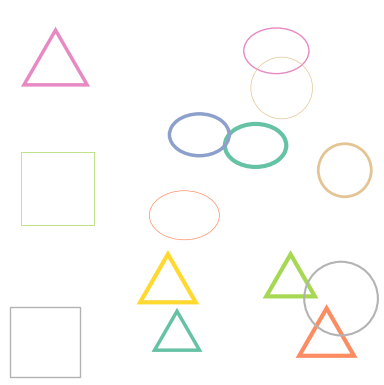[{"shape": "triangle", "thickness": 2.5, "radius": 0.34, "center": [0.46, 0.124]}, {"shape": "oval", "thickness": 3, "radius": 0.4, "center": [0.664, 0.622]}, {"shape": "oval", "thickness": 0.5, "radius": 0.45, "center": [0.479, 0.441]}, {"shape": "triangle", "thickness": 3, "radius": 0.41, "center": [0.848, 0.117]}, {"shape": "oval", "thickness": 2.5, "radius": 0.39, "center": [0.518, 0.65]}, {"shape": "oval", "thickness": 1, "radius": 0.42, "center": [0.718, 0.868]}, {"shape": "triangle", "thickness": 2.5, "radius": 0.47, "center": [0.144, 0.827]}, {"shape": "square", "thickness": 0.5, "radius": 0.47, "center": [0.148, 0.511]}, {"shape": "triangle", "thickness": 3, "radius": 0.36, "center": [0.755, 0.267]}, {"shape": "triangle", "thickness": 3, "radius": 0.42, "center": [0.436, 0.256]}, {"shape": "circle", "thickness": 0.5, "radius": 0.4, "center": [0.732, 0.771]}, {"shape": "circle", "thickness": 2, "radius": 0.34, "center": [0.896, 0.558]}, {"shape": "square", "thickness": 1, "radius": 0.45, "center": [0.118, 0.111]}, {"shape": "circle", "thickness": 1.5, "radius": 0.48, "center": [0.886, 0.224]}]